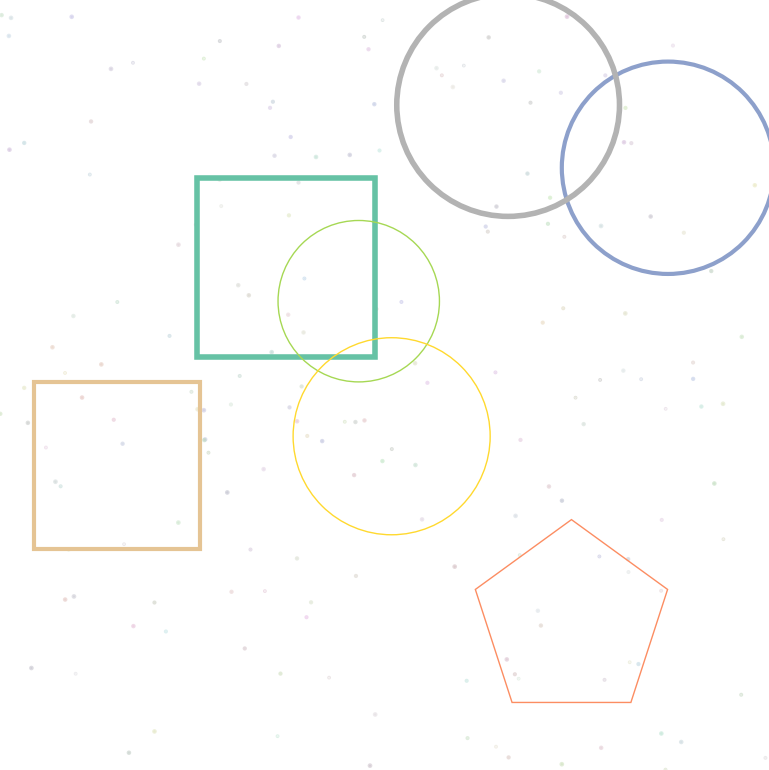[{"shape": "square", "thickness": 2, "radius": 0.58, "center": [0.371, 0.653]}, {"shape": "pentagon", "thickness": 0.5, "radius": 0.66, "center": [0.742, 0.194]}, {"shape": "circle", "thickness": 1.5, "radius": 0.69, "center": [0.868, 0.782]}, {"shape": "circle", "thickness": 0.5, "radius": 0.52, "center": [0.466, 0.609]}, {"shape": "circle", "thickness": 0.5, "radius": 0.64, "center": [0.509, 0.433]}, {"shape": "square", "thickness": 1.5, "radius": 0.54, "center": [0.152, 0.395]}, {"shape": "circle", "thickness": 2, "radius": 0.72, "center": [0.66, 0.864]}]